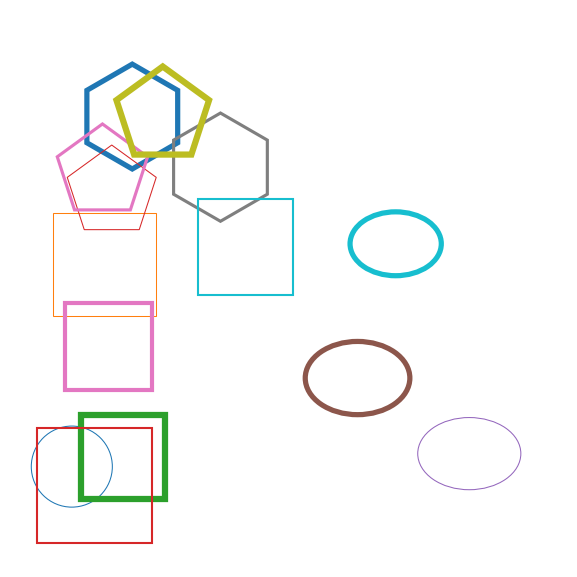[{"shape": "hexagon", "thickness": 2.5, "radius": 0.45, "center": [0.229, 0.797]}, {"shape": "circle", "thickness": 0.5, "radius": 0.35, "center": [0.124, 0.191]}, {"shape": "square", "thickness": 0.5, "radius": 0.45, "center": [0.181, 0.541]}, {"shape": "square", "thickness": 3, "radius": 0.36, "center": [0.212, 0.207]}, {"shape": "pentagon", "thickness": 0.5, "radius": 0.4, "center": [0.193, 0.667]}, {"shape": "square", "thickness": 1, "radius": 0.5, "center": [0.164, 0.158]}, {"shape": "oval", "thickness": 0.5, "radius": 0.45, "center": [0.813, 0.214]}, {"shape": "oval", "thickness": 2.5, "radius": 0.45, "center": [0.619, 0.345]}, {"shape": "square", "thickness": 2, "radius": 0.38, "center": [0.188, 0.399]}, {"shape": "pentagon", "thickness": 1.5, "radius": 0.41, "center": [0.177, 0.702]}, {"shape": "hexagon", "thickness": 1.5, "radius": 0.47, "center": [0.382, 0.71]}, {"shape": "pentagon", "thickness": 3, "radius": 0.42, "center": [0.282, 0.8]}, {"shape": "oval", "thickness": 2.5, "radius": 0.4, "center": [0.685, 0.577]}, {"shape": "square", "thickness": 1, "radius": 0.41, "center": [0.426, 0.572]}]